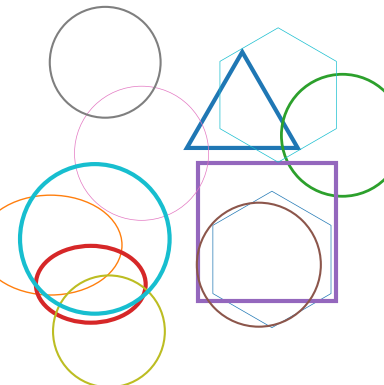[{"shape": "hexagon", "thickness": 0.5, "radius": 0.89, "center": [0.706, 0.326]}, {"shape": "triangle", "thickness": 3, "radius": 0.83, "center": [0.629, 0.699]}, {"shape": "oval", "thickness": 1, "radius": 0.93, "center": [0.132, 0.363]}, {"shape": "circle", "thickness": 2, "radius": 0.79, "center": [0.889, 0.649]}, {"shape": "oval", "thickness": 3, "radius": 0.71, "center": [0.236, 0.262]}, {"shape": "square", "thickness": 3, "radius": 0.9, "center": [0.694, 0.397]}, {"shape": "circle", "thickness": 1.5, "radius": 0.81, "center": [0.672, 0.312]}, {"shape": "circle", "thickness": 0.5, "radius": 0.87, "center": [0.368, 0.602]}, {"shape": "circle", "thickness": 1.5, "radius": 0.72, "center": [0.273, 0.838]}, {"shape": "circle", "thickness": 1.5, "radius": 0.73, "center": [0.283, 0.139]}, {"shape": "circle", "thickness": 3, "radius": 0.97, "center": [0.246, 0.379]}, {"shape": "hexagon", "thickness": 0.5, "radius": 0.87, "center": [0.722, 0.753]}]